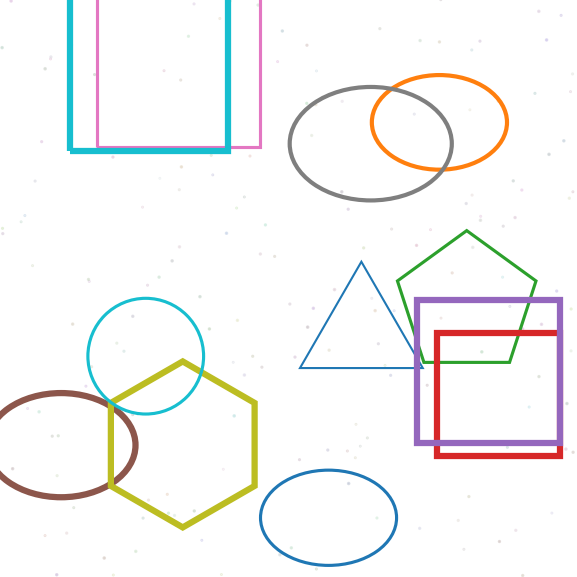[{"shape": "triangle", "thickness": 1, "radius": 0.61, "center": [0.626, 0.423]}, {"shape": "oval", "thickness": 1.5, "radius": 0.59, "center": [0.569, 0.103]}, {"shape": "oval", "thickness": 2, "radius": 0.59, "center": [0.761, 0.787]}, {"shape": "pentagon", "thickness": 1.5, "radius": 0.63, "center": [0.808, 0.474]}, {"shape": "square", "thickness": 3, "radius": 0.53, "center": [0.863, 0.316]}, {"shape": "square", "thickness": 3, "radius": 0.62, "center": [0.846, 0.356]}, {"shape": "oval", "thickness": 3, "radius": 0.64, "center": [0.106, 0.228]}, {"shape": "square", "thickness": 1.5, "radius": 0.7, "center": [0.309, 0.886]}, {"shape": "oval", "thickness": 2, "radius": 0.7, "center": [0.642, 0.75]}, {"shape": "hexagon", "thickness": 3, "radius": 0.72, "center": [0.316, 0.23]}, {"shape": "circle", "thickness": 1.5, "radius": 0.5, "center": [0.252, 0.382]}, {"shape": "square", "thickness": 3, "radius": 0.69, "center": [0.258, 0.875]}]